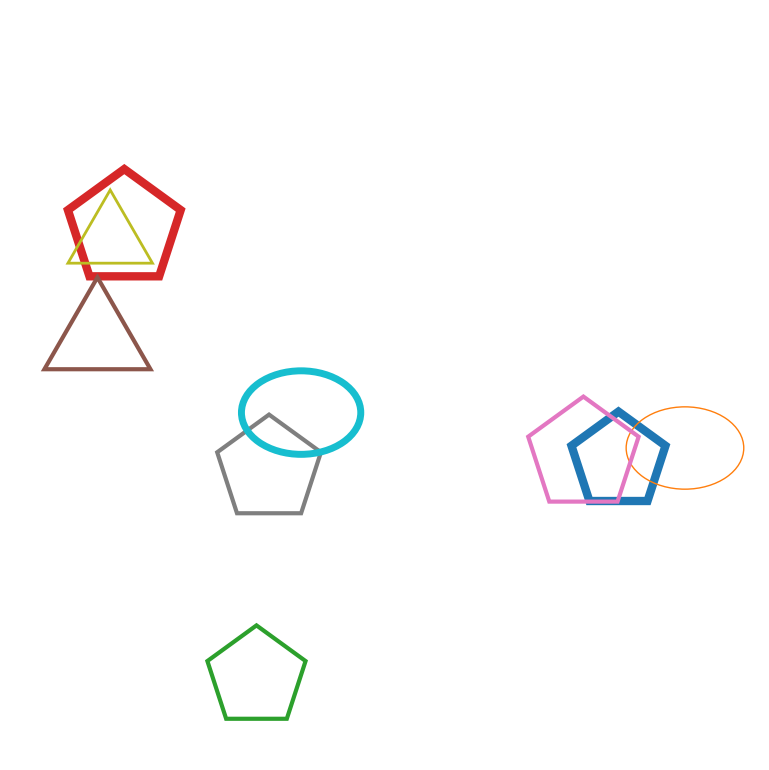[{"shape": "pentagon", "thickness": 3, "radius": 0.32, "center": [0.803, 0.401]}, {"shape": "oval", "thickness": 0.5, "radius": 0.38, "center": [0.89, 0.418]}, {"shape": "pentagon", "thickness": 1.5, "radius": 0.34, "center": [0.333, 0.121]}, {"shape": "pentagon", "thickness": 3, "radius": 0.38, "center": [0.161, 0.703]}, {"shape": "triangle", "thickness": 1.5, "radius": 0.4, "center": [0.127, 0.56]}, {"shape": "pentagon", "thickness": 1.5, "radius": 0.38, "center": [0.758, 0.41]}, {"shape": "pentagon", "thickness": 1.5, "radius": 0.35, "center": [0.349, 0.391]}, {"shape": "triangle", "thickness": 1, "radius": 0.32, "center": [0.143, 0.69]}, {"shape": "oval", "thickness": 2.5, "radius": 0.39, "center": [0.391, 0.464]}]